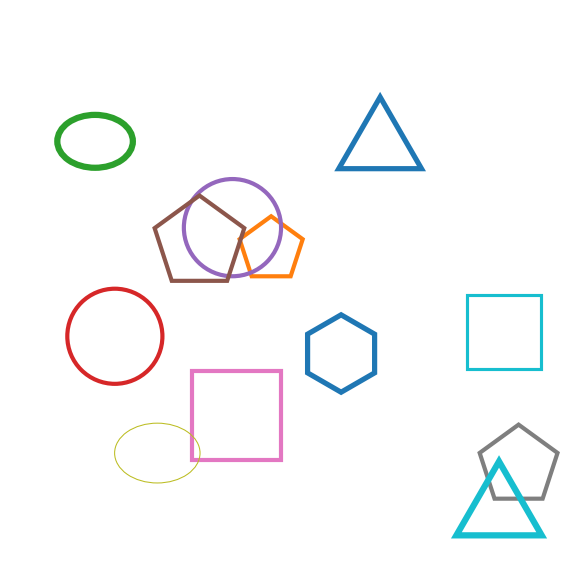[{"shape": "triangle", "thickness": 2.5, "radius": 0.41, "center": [0.658, 0.748]}, {"shape": "hexagon", "thickness": 2.5, "radius": 0.34, "center": [0.591, 0.387]}, {"shape": "pentagon", "thickness": 2, "radius": 0.29, "center": [0.47, 0.567]}, {"shape": "oval", "thickness": 3, "radius": 0.33, "center": [0.165, 0.754]}, {"shape": "circle", "thickness": 2, "radius": 0.41, "center": [0.199, 0.417]}, {"shape": "circle", "thickness": 2, "radius": 0.42, "center": [0.403, 0.605]}, {"shape": "pentagon", "thickness": 2, "radius": 0.41, "center": [0.345, 0.579]}, {"shape": "square", "thickness": 2, "radius": 0.39, "center": [0.409, 0.28]}, {"shape": "pentagon", "thickness": 2, "radius": 0.35, "center": [0.898, 0.193]}, {"shape": "oval", "thickness": 0.5, "radius": 0.37, "center": [0.272, 0.215]}, {"shape": "triangle", "thickness": 3, "radius": 0.43, "center": [0.864, 0.115]}, {"shape": "square", "thickness": 1.5, "radius": 0.32, "center": [0.872, 0.424]}]